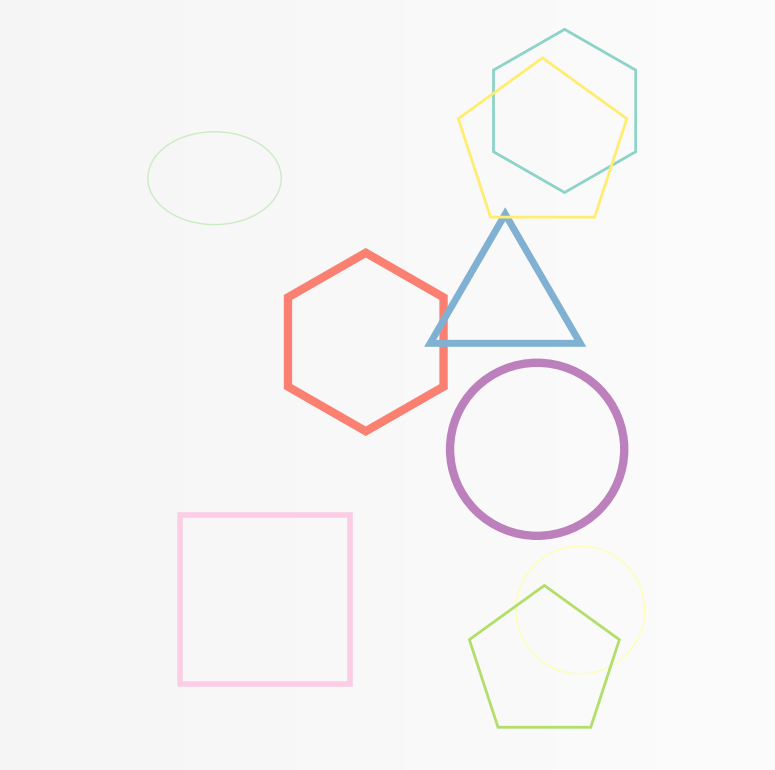[{"shape": "hexagon", "thickness": 1, "radius": 0.53, "center": [0.729, 0.856]}, {"shape": "circle", "thickness": 0.5, "radius": 0.42, "center": [0.749, 0.208]}, {"shape": "hexagon", "thickness": 3, "radius": 0.58, "center": [0.472, 0.556]}, {"shape": "triangle", "thickness": 2.5, "radius": 0.56, "center": [0.652, 0.61]}, {"shape": "pentagon", "thickness": 1, "radius": 0.51, "center": [0.702, 0.138]}, {"shape": "square", "thickness": 2, "radius": 0.55, "center": [0.342, 0.221]}, {"shape": "circle", "thickness": 3, "radius": 0.56, "center": [0.693, 0.417]}, {"shape": "oval", "thickness": 0.5, "radius": 0.43, "center": [0.277, 0.769]}, {"shape": "pentagon", "thickness": 1, "radius": 0.57, "center": [0.7, 0.81]}]